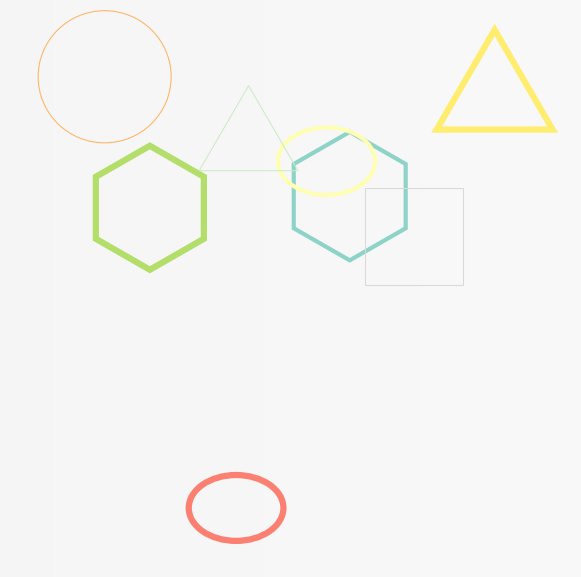[{"shape": "hexagon", "thickness": 2, "radius": 0.56, "center": [0.602, 0.66]}, {"shape": "oval", "thickness": 2, "radius": 0.42, "center": [0.562, 0.72]}, {"shape": "oval", "thickness": 3, "radius": 0.41, "center": [0.406, 0.12]}, {"shape": "circle", "thickness": 0.5, "radius": 0.57, "center": [0.18, 0.866]}, {"shape": "hexagon", "thickness": 3, "radius": 0.54, "center": [0.258, 0.639]}, {"shape": "square", "thickness": 0.5, "radius": 0.42, "center": [0.712, 0.59]}, {"shape": "triangle", "thickness": 0.5, "radius": 0.49, "center": [0.428, 0.753]}, {"shape": "triangle", "thickness": 3, "radius": 0.58, "center": [0.851, 0.832]}]